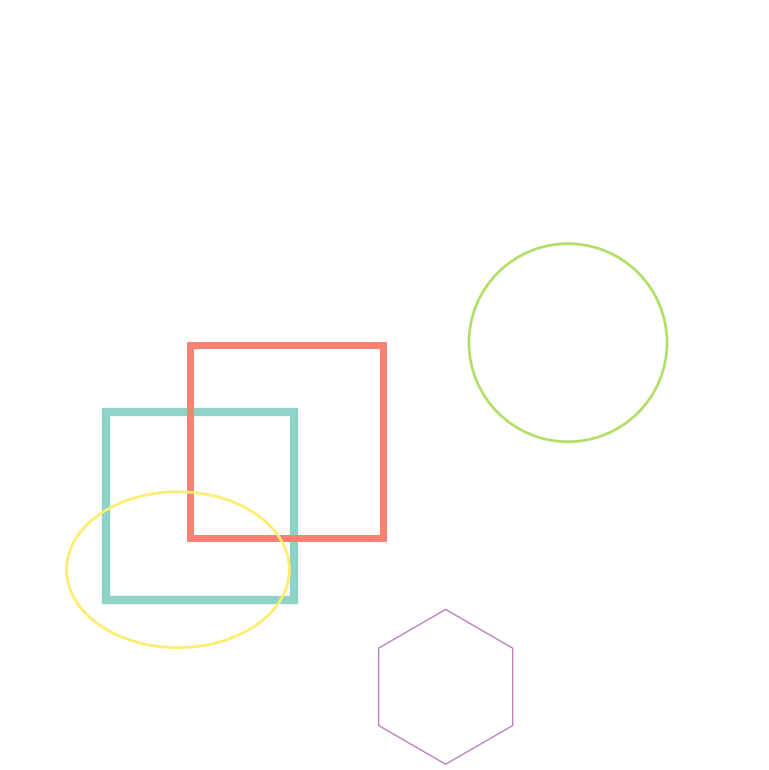[{"shape": "square", "thickness": 3, "radius": 0.61, "center": [0.259, 0.343]}, {"shape": "square", "thickness": 2.5, "radius": 0.63, "center": [0.372, 0.427]}, {"shape": "circle", "thickness": 1, "radius": 0.64, "center": [0.738, 0.555]}, {"shape": "hexagon", "thickness": 0.5, "radius": 0.5, "center": [0.579, 0.108]}, {"shape": "oval", "thickness": 1, "radius": 0.72, "center": [0.231, 0.26]}]